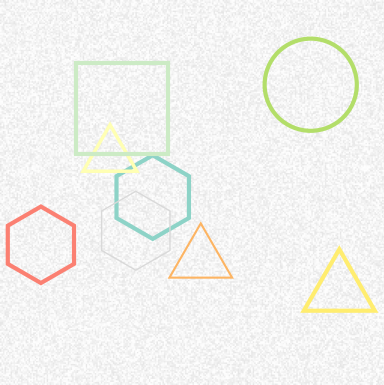[{"shape": "hexagon", "thickness": 3, "radius": 0.54, "center": [0.397, 0.488]}, {"shape": "triangle", "thickness": 2.5, "radius": 0.4, "center": [0.286, 0.595]}, {"shape": "hexagon", "thickness": 3, "radius": 0.5, "center": [0.106, 0.364]}, {"shape": "triangle", "thickness": 1.5, "radius": 0.47, "center": [0.521, 0.326]}, {"shape": "circle", "thickness": 3, "radius": 0.6, "center": [0.807, 0.78]}, {"shape": "hexagon", "thickness": 1, "radius": 0.51, "center": [0.353, 0.401]}, {"shape": "square", "thickness": 3, "radius": 0.59, "center": [0.316, 0.718]}, {"shape": "triangle", "thickness": 3, "radius": 0.53, "center": [0.881, 0.246]}]